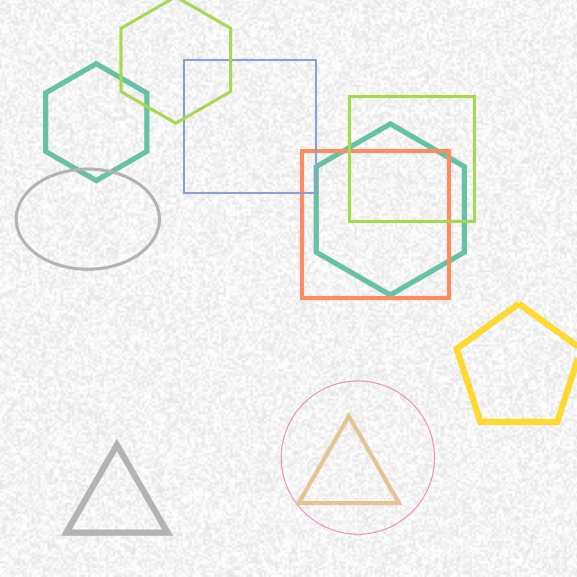[{"shape": "hexagon", "thickness": 2.5, "radius": 0.51, "center": [0.167, 0.788]}, {"shape": "hexagon", "thickness": 2.5, "radius": 0.74, "center": [0.676, 0.637]}, {"shape": "square", "thickness": 2, "radius": 0.64, "center": [0.65, 0.61]}, {"shape": "square", "thickness": 1, "radius": 0.57, "center": [0.433, 0.78]}, {"shape": "circle", "thickness": 0.5, "radius": 0.66, "center": [0.62, 0.207]}, {"shape": "square", "thickness": 1.5, "radius": 0.54, "center": [0.713, 0.725]}, {"shape": "hexagon", "thickness": 1.5, "radius": 0.55, "center": [0.304, 0.895]}, {"shape": "pentagon", "thickness": 3, "radius": 0.57, "center": [0.898, 0.36]}, {"shape": "triangle", "thickness": 2, "radius": 0.5, "center": [0.604, 0.178]}, {"shape": "oval", "thickness": 1.5, "radius": 0.62, "center": [0.152, 0.62]}, {"shape": "triangle", "thickness": 3, "radius": 0.51, "center": [0.202, 0.127]}]